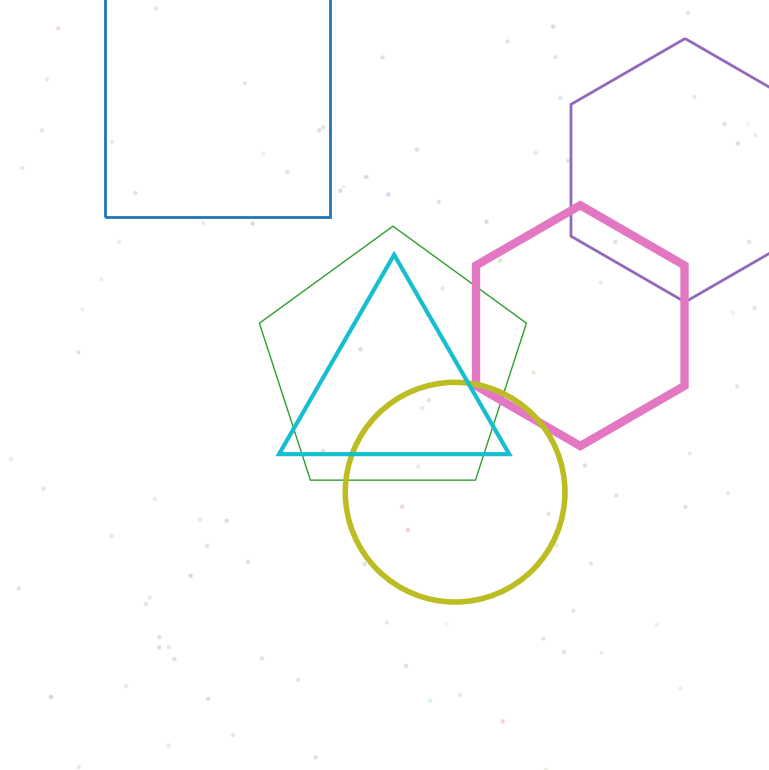[{"shape": "square", "thickness": 1, "radius": 0.73, "center": [0.282, 0.864]}, {"shape": "pentagon", "thickness": 0.5, "radius": 0.91, "center": [0.51, 0.524]}, {"shape": "hexagon", "thickness": 1, "radius": 0.86, "center": [0.89, 0.779]}, {"shape": "hexagon", "thickness": 3, "radius": 0.78, "center": [0.754, 0.577]}, {"shape": "circle", "thickness": 2, "radius": 0.71, "center": [0.591, 0.361]}, {"shape": "triangle", "thickness": 1.5, "radius": 0.86, "center": [0.512, 0.496]}]